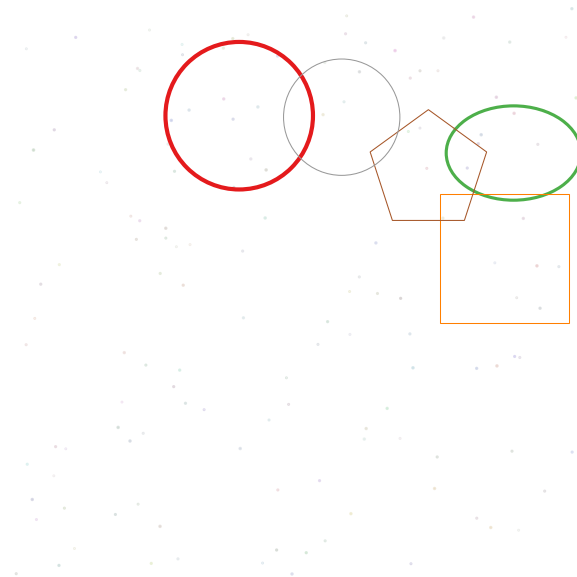[{"shape": "circle", "thickness": 2, "radius": 0.64, "center": [0.414, 0.799]}, {"shape": "oval", "thickness": 1.5, "radius": 0.58, "center": [0.889, 0.734]}, {"shape": "square", "thickness": 0.5, "radius": 0.56, "center": [0.874, 0.552]}, {"shape": "pentagon", "thickness": 0.5, "radius": 0.53, "center": [0.742, 0.703]}, {"shape": "circle", "thickness": 0.5, "radius": 0.5, "center": [0.592, 0.796]}]